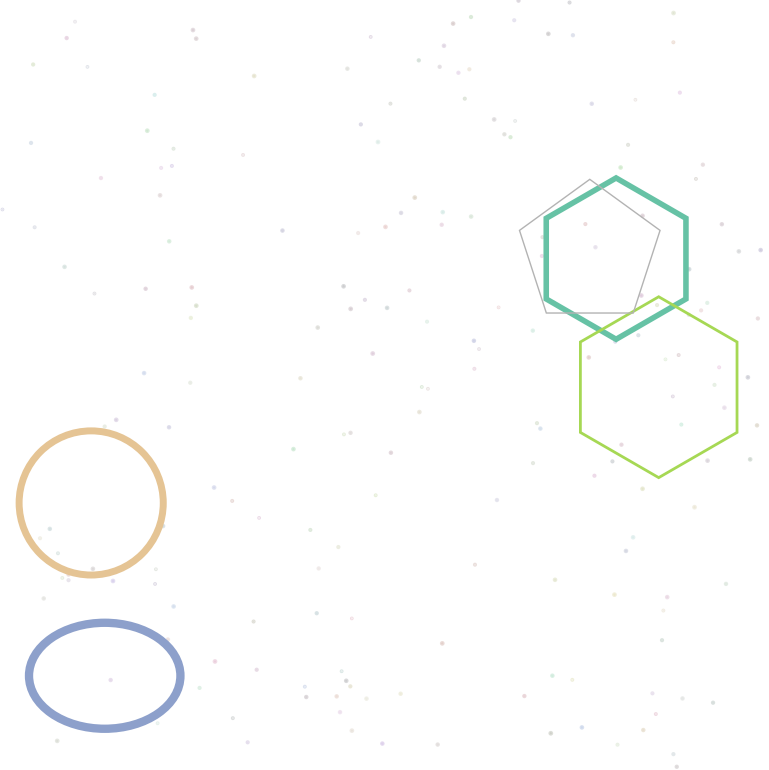[{"shape": "hexagon", "thickness": 2, "radius": 0.52, "center": [0.8, 0.664]}, {"shape": "oval", "thickness": 3, "radius": 0.49, "center": [0.136, 0.122]}, {"shape": "hexagon", "thickness": 1, "radius": 0.59, "center": [0.855, 0.497]}, {"shape": "circle", "thickness": 2.5, "radius": 0.47, "center": [0.118, 0.347]}, {"shape": "pentagon", "thickness": 0.5, "radius": 0.48, "center": [0.766, 0.671]}]